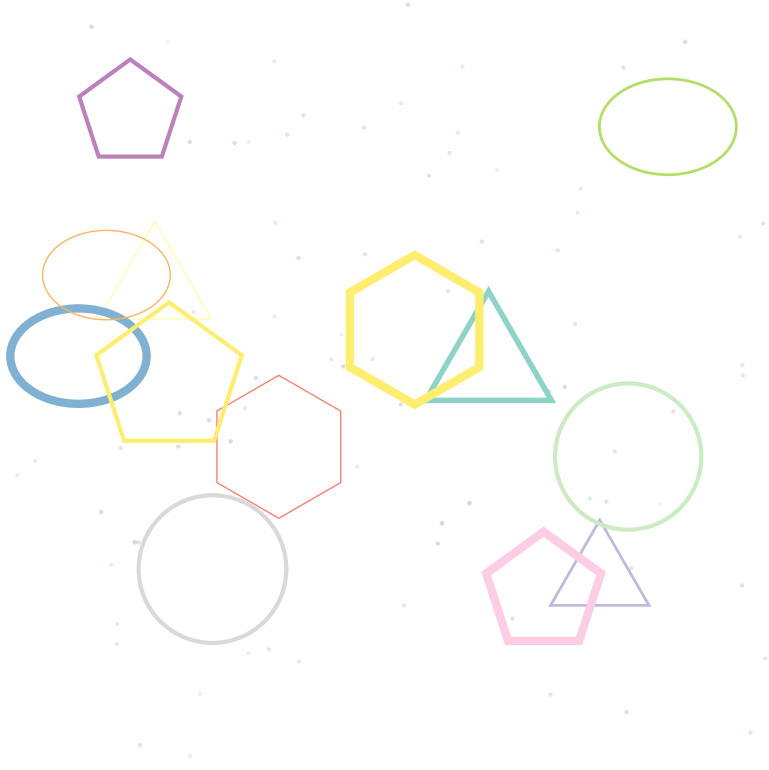[{"shape": "triangle", "thickness": 2, "radius": 0.47, "center": [0.634, 0.527]}, {"shape": "triangle", "thickness": 0.5, "radius": 0.42, "center": [0.201, 0.628]}, {"shape": "triangle", "thickness": 1, "radius": 0.37, "center": [0.779, 0.251]}, {"shape": "hexagon", "thickness": 0.5, "radius": 0.46, "center": [0.362, 0.42]}, {"shape": "oval", "thickness": 3, "radius": 0.44, "center": [0.102, 0.538]}, {"shape": "oval", "thickness": 0.5, "radius": 0.41, "center": [0.138, 0.643]}, {"shape": "oval", "thickness": 1, "radius": 0.44, "center": [0.867, 0.835]}, {"shape": "pentagon", "thickness": 3, "radius": 0.39, "center": [0.706, 0.231]}, {"shape": "circle", "thickness": 1.5, "radius": 0.48, "center": [0.276, 0.261]}, {"shape": "pentagon", "thickness": 1.5, "radius": 0.35, "center": [0.169, 0.853]}, {"shape": "circle", "thickness": 1.5, "radius": 0.48, "center": [0.816, 0.407]}, {"shape": "hexagon", "thickness": 3, "radius": 0.49, "center": [0.539, 0.572]}, {"shape": "pentagon", "thickness": 1.5, "radius": 0.5, "center": [0.22, 0.508]}]